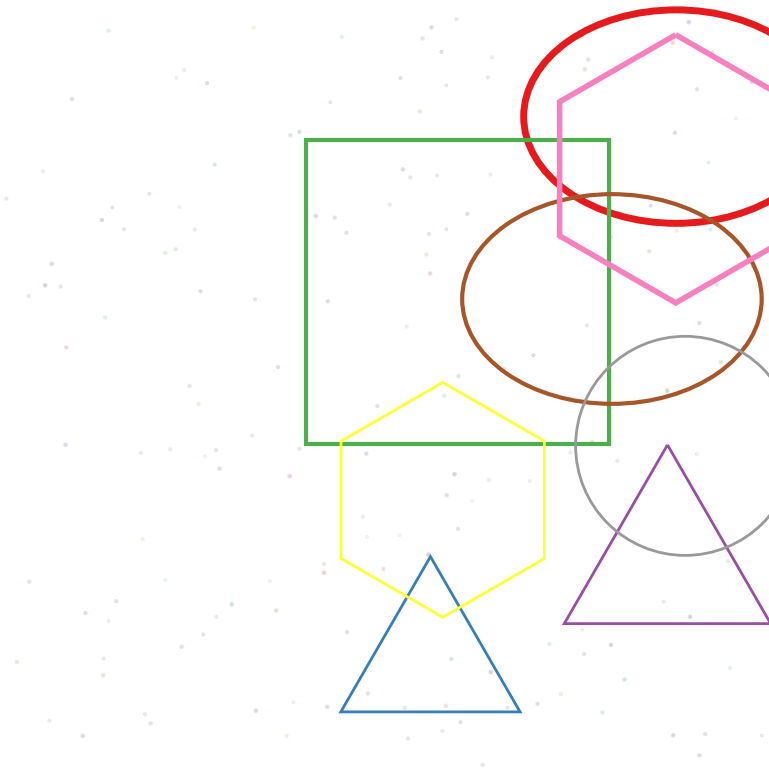[{"shape": "oval", "thickness": 2.5, "radius": 0.99, "center": [0.878, 0.849]}, {"shape": "triangle", "thickness": 1, "radius": 0.67, "center": [0.559, 0.143]}, {"shape": "square", "thickness": 1.5, "radius": 0.98, "center": [0.594, 0.621]}, {"shape": "triangle", "thickness": 1, "radius": 0.77, "center": [0.867, 0.267]}, {"shape": "hexagon", "thickness": 1, "radius": 0.76, "center": [0.575, 0.351]}, {"shape": "oval", "thickness": 1.5, "radius": 0.97, "center": [0.795, 0.612]}, {"shape": "hexagon", "thickness": 2, "radius": 0.87, "center": [0.878, 0.781]}, {"shape": "circle", "thickness": 1, "radius": 0.71, "center": [0.89, 0.421]}]